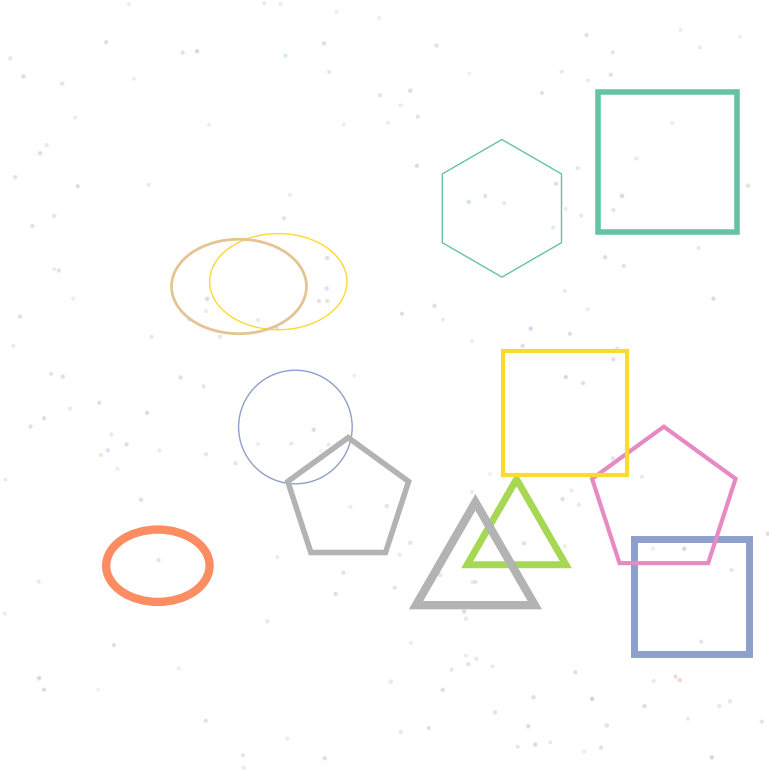[{"shape": "square", "thickness": 2, "radius": 0.45, "center": [0.867, 0.789]}, {"shape": "hexagon", "thickness": 0.5, "radius": 0.45, "center": [0.652, 0.729]}, {"shape": "oval", "thickness": 3, "radius": 0.34, "center": [0.205, 0.265]}, {"shape": "circle", "thickness": 0.5, "radius": 0.37, "center": [0.384, 0.445]}, {"shape": "square", "thickness": 2.5, "radius": 0.37, "center": [0.898, 0.225]}, {"shape": "pentagon", "thickness": 1.5, "radius": 0.49, "center": [0.862, 0.348]}, {"shape": "triangle", "thickness": 2.5, "radius": 0.37, "center": [0.671, 0.304]}, {"shape": "square", "thickness": 1.5, "radius": 0.4, "center": [0.733, 0.464]}, {"shape": "oval", "thickness": 0.5, "radius": 0.45, "center": [0.361, 0.634]}, {"shape": "oval", "thickness": 1, "radius": 0.44, "center": [0.31, 0.628]}, {"shape": "pentagon", "thickness": 2, "radius": 0.41, "center": [0.452, 0.349]}, {"shape": "triangle", "thickness": 3, "radius": 0.45, "center": [0.617, 0.259]}]